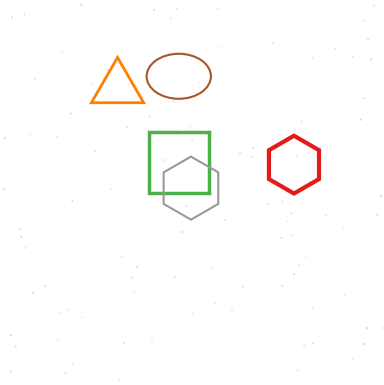[{"shape": "hexagon", "thickness": 3, "radius": 0.38, "center": [0.764, 0.572]}, {"shape": "square", "thickness": 2.5, "radius": 0.39, "center": [0.466, 0.578]}, {"shape": "triangle", "thickness": 2, "radius": 0.39, "center": [0.305, 0.772]}, {"shape": "oval", "thickness": 1.5, "radius": 0.42, "center": [0.464, 0.802]}, {"shape": "hexagon", "thickness": 1.5, "radius": 0.41, "center": [0.496, 0.511]}]